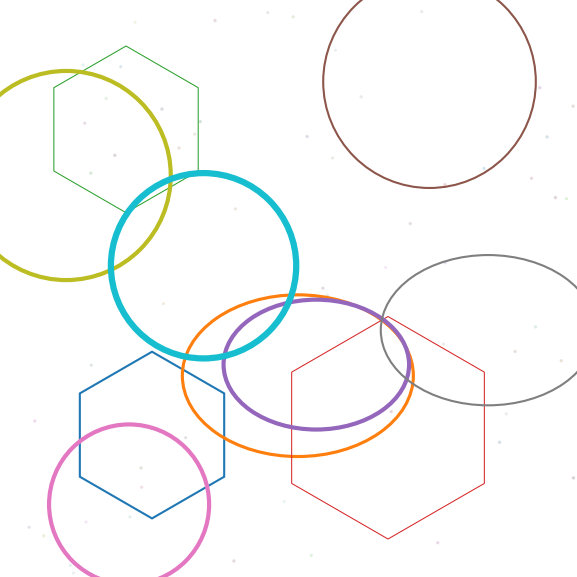[{"shape": "hexagon", "thickness": 1, "radius": 0.72, "center": [0.263, 0.246]}, {"shape": "oval", "thickness": 1.5, "radius": 1.0, "center": [0.516, 0.349]}, {"shape": "hexagon", "thickness": 0.5, "radius": 0.72, "center": [0.218, 0.775]}, {"shape": "hexagon", "thickness": 0.5, "radius": 0.96, "center": [0.672, 0.258]}, {"shape": "oval", "thickness": 2, "radius": 0.8, "center": [0.548, 0.368]}, {"shape": "circle", "thickness": 1, "radius": 0.92, "center": [0.744, 0.858]}, {"shape": "circle", "thickness": 2, "radius": 0.69, "center": [0.224, 0.126]}, {"shape": "oval", "thickness": 1, "radius": 0.93, "center": [0.845, 0.427]}, {"shape": "circle", "thickness": 2, "radius": 0.91, "center": [0.115, 0.695]}, {"shape": "circle", "thickness": 3, "radius": 0.8, "center": [0.352, 0.539]}]